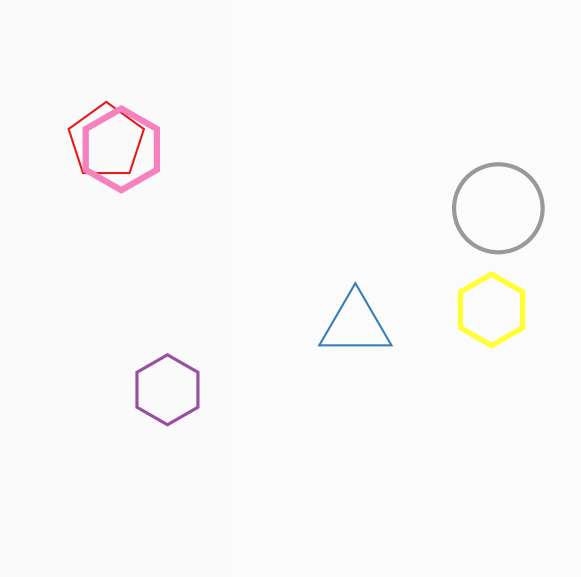[{"shape": "pentagon", "thickness": 1, "radius": 0.34, "center": [0.183, 0.755]}, {"shape": "triangle", "thickness": 1, "radius": 0.36, "center": [0.611, 0.437]}, {"shape": "hexagon", "thickness": 1.5, "radius": 0.3, "center": [0.288, 0.324]}, {"shape": "hexagon", "thickness": 2.5, "radius": 0.31, "center": [0.846, 0.463]}, {"shape": "hexagon", "thickness": 3, "radius": 0.35, "center": [0.209, 0.74]}, {"shape": "circle", "thickness": 2, "radius": 0.38, "center": [0.857, 0.638]}]